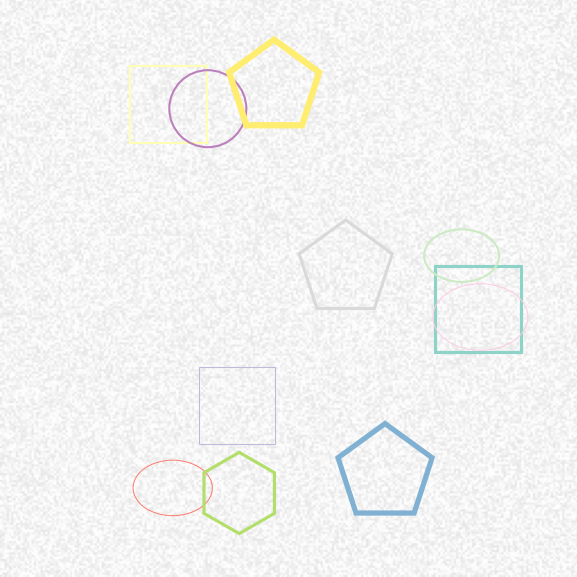[{"shape": "square", "thickness": 1.5, "radius": 0.37, "center": [0.828, 0.463]}, {"shape": "square", "thickness": 1, "radius": 0.33, "center": [0.292, 0.818]}, {"shape": "square", "thickness": 0.5, "radius": 0.33, "center": [0.41, 0.296]}, {"shape": "oval", "thickness": 0.5, "radius": 0.34, "center": [0.299, 0.154]}, {"shape": "pentagon", "thickness": 2.5, "radius": 0.43, "center": [0.667, 0.18]}, {"shape": "hexagon", "thickness": 1.5, "radius": 0.35, "center": [0.414, 0.145]}, {"shape": "oval", "thickness": 0.5, "radius": 0.41, "center": [0.832, 0.45]}, {"shape": "pentagon", "thickness": 1.5, "radius": 0.42, "center": [0.599, 0.533]}, {"shape": "circle", "thickness": 1, "radius": 0.33, "center": [0.36, 0.811]}, {"shape": "oval", "thickness": 1, "radius": 0.32, "center": [0.799, 0.556]}, {"shape": "pentagon", "thickness": 3, "radius": 0.41, "center": [0.475, 0.849]}]